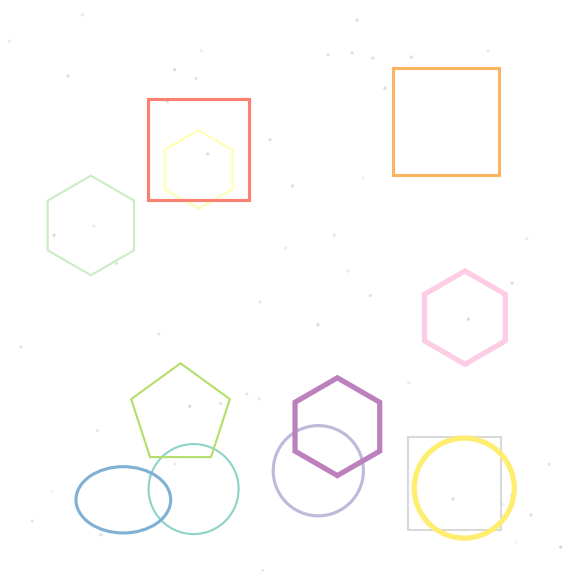[{"shape": "circle", "thickness": 1, "radius": 0.39, "center": [0.335, 0.152]}, {"shape": "hexagon", "thickness": 1, "radius": 0.34, "center": [0.344, 0.706]}, {"shape": "circle", "thickness": 1.5, "radius": 0.39, "center": [0.551, 0.184]}, {"shape": "square", "thickness": 1.5, "radius": 0.44, "center": [0.344, 0.74]}, {"shape": "oval", "thickness": 1.5, "radius": 0.41, "center": [0.214, 0.134]}, {"shape": "square", "thickness": 1.5, "radius": 0.46, "center": [0.773, 0.789]}, {"shape": "pentagon", "thickness": 1, "radius": 0.45, "center": [0.313, 0.28]}, {"shape": "hexagon", "thickness": 2.5, "radius": 0.4, "center": [0.805, 0.449]}, {"shape": "square", "thickness": 1, "radius": 0.4, "center": [0.787, 0.162]}, {"shape": "hexagon", "thickness": 2.5, "radius": 0.42, "center": [0.584, 0.26]}, {"shape": "hexagon", "thickness": 1, "radius": 0.43, "center": [0.157, 0.609]}, {"shape": "circle", "thickness": 2.5, "radius": 0.43, "center": [0.804, 0.154]}]